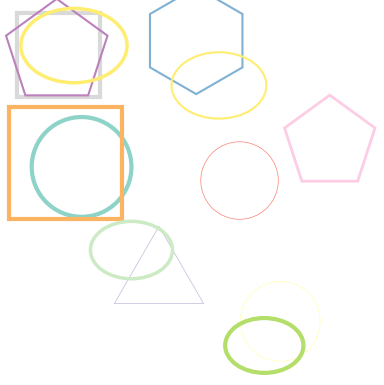[{"shape": "circle", "thickness": 3, "radius": 0.65, "center": [0.212, 0.566]}, {"shape": "circle", "thickness": 0.5, "radius": 0.52, "center": [0.728, 0.165]}, {"shape": "triangle", "thickness": 0.5, "radius": 0.67, "center": [0.413, 0.278]}, {"shape": "circle", "thickness": 0.5, "radius": 0.5, "center": [0.622, 0.531]}, {"shape": "hexagon", "thickness": 1.5, "radius": 0.69, "center": [0.51, 0.894]}, {"shape": "square", "thickness": 3, "radius": 0.73, "center": [0.171, 0.577]}, {"shape": "oval", "thickness": 3, "radius": 0.51, "center": [0.687, 0.103]}, {"shape": "pentagon", "thickness": 2, "radius": 0.62, "center": [0.857, 0.629]}, {"shape": "square", "thickness": 3, "radius": 0.54, "center": [0.152, 0.858]}, {"shape": "pentagon", "thickness": 1.5, "radius": 0.69, "center": [0.147, 0.864]}, {"shape": "oval", "thickness": 2.5, "radius": 0.53, "center": [0.341, 0.351]}, {"shape": "oval", "thickness": 2.5, "radius": 0.69, "center": [0.192, 0.882]}, {"shape": "oval", "thickness": 1.5, "radius": 0.62, "center": [0.569, 0.778]}]